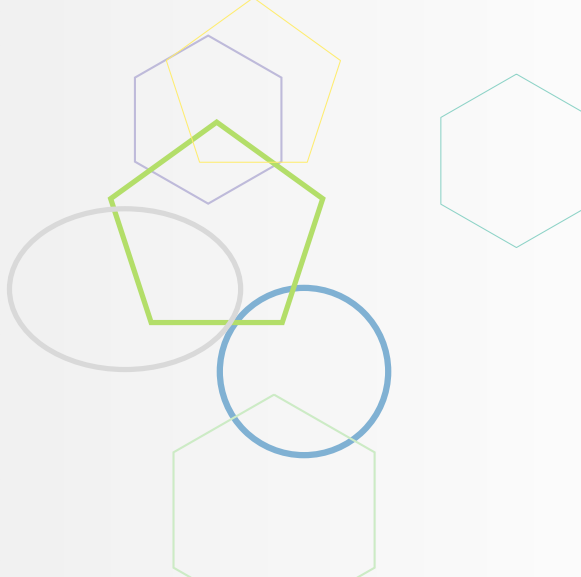[{"shape": "hexagon", "thickness": 0.5, "radius": 0.75, "center": [0.889, 0.721]}, {"shape": "hexagon", "thickness": 1, "radius": 0.73, "center": [0.358, 0.792]}, {"shape": "circle", "thickness": 3, "radius": 0.72, "center": [0.523, 0.356]}, {"shape": "pentagon", "thickness": 2.5, "radius": 0.96, "center": [0.373, 0.596]}, {"shape": "oval", "thickness": 2.5, "radius": 0.99, "center": [0.215, 0.498]}, {"shape": "hexagon", "thickness": 1, "radius": 1.0, "center": [0.472, 0.116]}, {"shape": "pentagon", "thickness": 0.5, "radius": 0.79, "center": [0.436, 0.846]}]